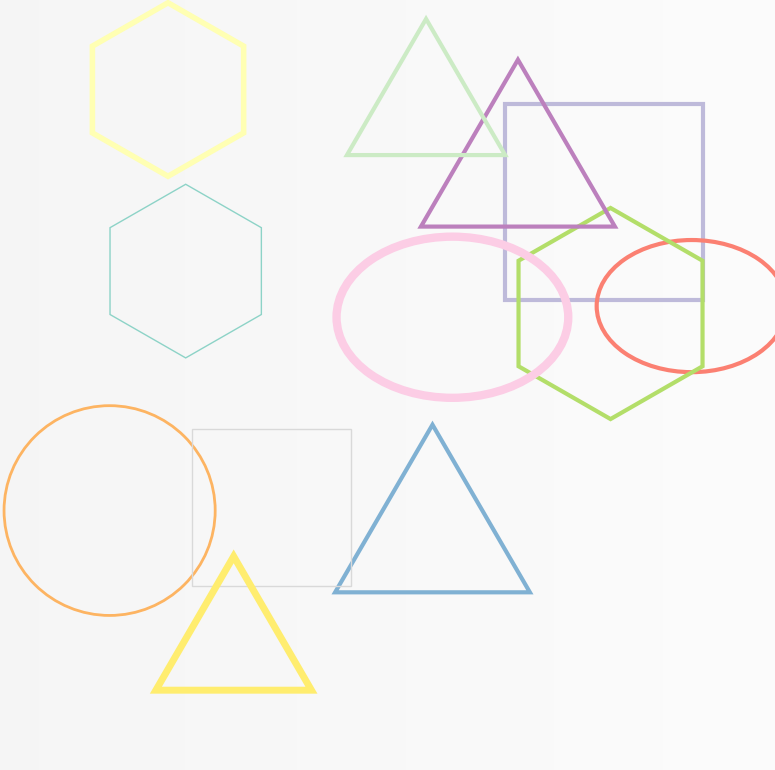[{"shape": "hexagon", "thickness": 0.5, "radius": 0.56, "center": [0.24, 0.648]}, {"shape": "hexagon", "thickness": 2, "radius": 0.56, "center": [0.217, 0.884]}, {"shape": "square", "thickness": 1.5, "radius": 0.64, "center": [0.779, 0.738]}, {"shape": "oval", "thickness": 1.5, "radius": 0.61, "center": [0.892, 0.602]}, {"shape": "triangle", "thickness": 1.5, "radius": 0.73, "center": [0.558, 0.303]}, {"shape": "circle", "thickness": 1, "radius": 0.68, "center": [0.141, 0.337]}, {"shape": "hexagon", "thickness": 1.5, "radius": 0.69, "center": [0.788, 0.593]}, {"shape": "oval", "thickness": 3, "radius": 0.75, "center": [0.584, 0.588]}, {"shape": "square", "thickness": 0.5, "radius": 0.51, "center": [0.35, 0.341]}, {"shape": "triangle", "thickness": 1.5, "radius": 0.72, "center": [0.668, 0.778]}, {"shape": "triangle", "thickness": 1.5, "radius": 0.59, "center": [0.55, 0.858]}, {"shape": "triangle", "thickness": 2.5, "radius": 0.58, "center": [0.301, 0.162]}]